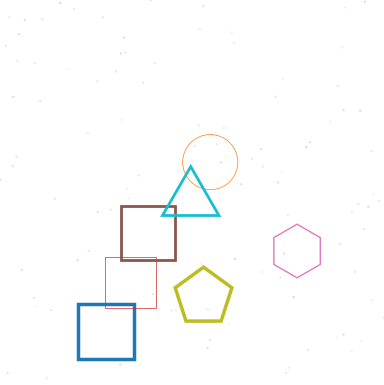[{"shape": "square", "thickness": 2.5, "radius": 0.36, "center": [0.275, 0.139]}, {"shape": "circle", "thickness": 0.5, "radius": 0.36, "center": [0.546, 0.579]}, {"shape": "square", "thickness": 0.5, "radius": 0.33, "center": [0.338, 0.265]}, {"shape": "square", "thickness": 2, "radius": 0.35, "center": [0.384, 0.395]}, {"shape": "hexagon", "thickness": 1, "radius": 0.35, "center": [0.772, 0.348]}, {"shape": "pentagon", "thickness": 2.5, "radius": 0.39, "center": [0.529, 0.229]}, {"shape": "triangle", "thickness": 2, "radius": 0.42, "center": [0.495, 0.483]}]